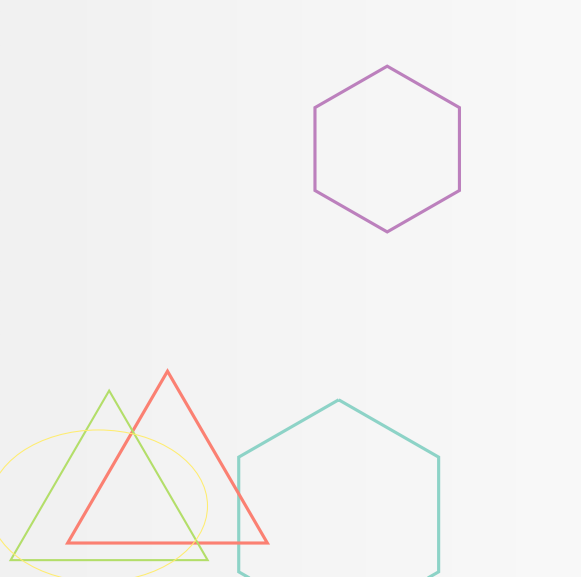[{"shape": "hexagon", "thickness": 1.5, "radius": 0.99, "center": [0.583, 0.108]}, {"shape": "triangle", "thickness": 1.5, "radius": 0.99, "center": [0.288, 0.158]}, {"shape": "triangle", "thickness": 1, "radius": 0.98, "center": [0.188, 0.127]}, {"shape": "hexagon", "thickness": 1.5, "radius": 0.72, "center": [0.666, 0.741]}, {"shape": "oval", "thickness": 0.5, "radius": 0.94, "center": [0.169, 0.123]}]